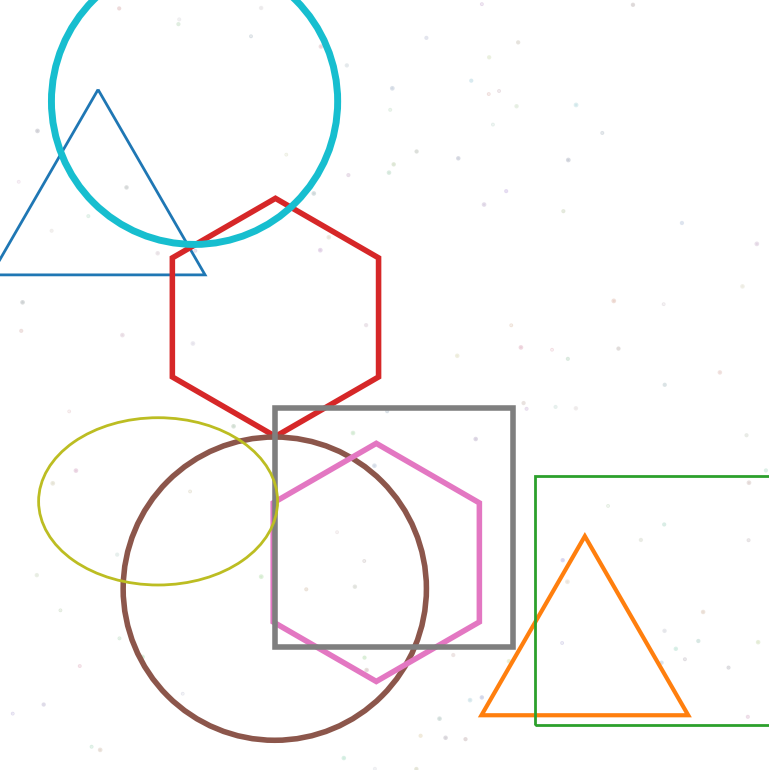[{"shape": "triangle", "thickness": 1, "radius": 0.8, "center": [0.127, 0.723]}, {"shape": "triangle", "thickness": 1.5, "radius": 0.78, "center": [0.76, 0.149]}, {"shape": "square", "thickness": 1, "radius": 0.81, "center": [0.857, 0.22]}, {"shape": "hexagon", "thickness": 2, "radius": 0.77, "center": [0.358, 0.588]}, {"shape": "circle", "thickness": 2, "radius": 0.98, "center": [0.357, 0.236]}, {"shape": "hexagon", "thickness": 2, "radius": 0.77, "center": [0.489, 0.27]}, {"shape": "square", "thickness": 2, "radius": 0.77, "center": [0.512, 0.315]}, {"shape": "oval", "thickness": 1, "radius": 0.78, "center": [0.205, 0.349]}, {"shape": "circle", "thickness": 2.5, "radius": 0.93, "center": [0.253, 0.868]}]